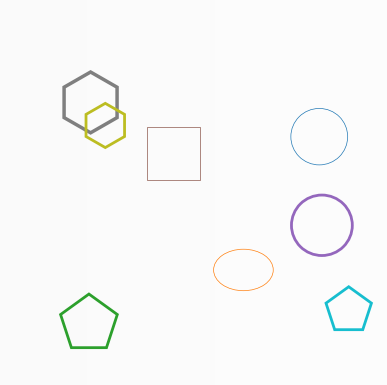[{"shape": "circle", "thickness": 0.5, "radius": 0.37, "center": [0.824, 0.645]}, {"shape": "oval", "thickness": 0.5, "radius": 0.38, "center": [0.628, 0.299]}, {"shape": "pentagon", "thickness": 2, "radius": 0.38, "center": [0.23, 0.159]}, {"shape": "circle", "thickness": 2, "radius": 0.39, "center": [0.831, 0.415]}, {"shape": "square", "thickness": 0.5, "radius": 0.35, "center": [0.448, 0.601]}, {"shape": "hexagon", "thickness": 2.5, "radius": 0.39, "center": [0.234, 0.734]}, {"shape": "hexagon", "thickness": 2, "radius": 0.29, "center": [0.272, 0.674]}, {"shape": "pentagon", "thickness": 2, "radius": 0.31, "center": [0.9, 0.194]}]